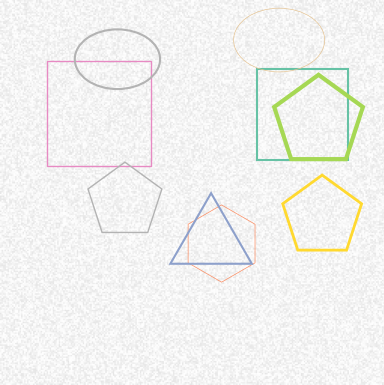[{"shape": "square", "thickness": 1.5, "radius": 0.59, "center": [0.786, 0.703]}, {"shape": "hexagon", "thickness": 0.5, "radius": 0.5, "center": [0.576, 0.367]}, {"shape": "triangle", "thickness": 1.5, "radius": 0.61, "center": [0.548, 0.376]}, {"shape": "square", "thickness": 1, "radius": 0.68, "center": [0.257, 0.705]}, {"shape": "pentagon", "thickness": 3, "radius": 0.61, "center": [0.827, 0.685]}, {"shape": "pentagon", "thickness": 2, "radius": 0.54, "center": [0.837, 0.437]}, {"shape": "oval", "thickness": 0.5, "radius": 0.59, "center": [0.725, 0.896]}, {"shape": "oval", "thickness": 1.5, "radius": 0.55, "center": [0.305, 0.846]}, {"shape": "pentagon", "thickness": 1, "radius": 0.5, "center": [0.324, 0.478]}]